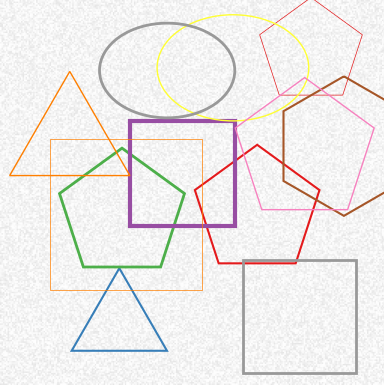[{"shape": "pentagon", "thickness": 0.5, "radius": 0.7, "center": [0.808, 0.866]}, {"shape": "pentagon", "thickness": 1.5, "radius": 0.85, "center": [0.668, 0.454]}, {"shape": "triangle", "thickness": 1.5, "radius": 0.71, "center": [0.31, 0.16]}, {"shape": "pentagon", "thickness": 2, "radius": 0.85, "center": [0.317, 0.445]}, {"shape": "square", "thickness": 3, "radius": 0.68, "center": [0.475, 0.549]}, {"shape": "square", "thickness": 0.5, "radius": 0.99, "center": [0.328, 0.443]}, {"shape": "triangle", "thickness": 1, "radius": 0.9, "center": [0.181, 0.634]}, {"shape": "oval", "thickness": 1, "radius": 0.98, "center": [0.605, 0.824]}, {"shape": "hexagon", "thickness": 1.5, "radius": 0.91, "center": [0.893, 0.621]}, {"shape": "pentagon", "thickness": 1, "radius": 0.95, "center": [0.791, 0.609]}, {"shape": "oval", "thickness": 2, "radius": 0.88, "center": [0.434, 0.817]}, {"shape": "square", "thickness": 2, "radius": 0.74, "center": [0.778, 0.178]}]